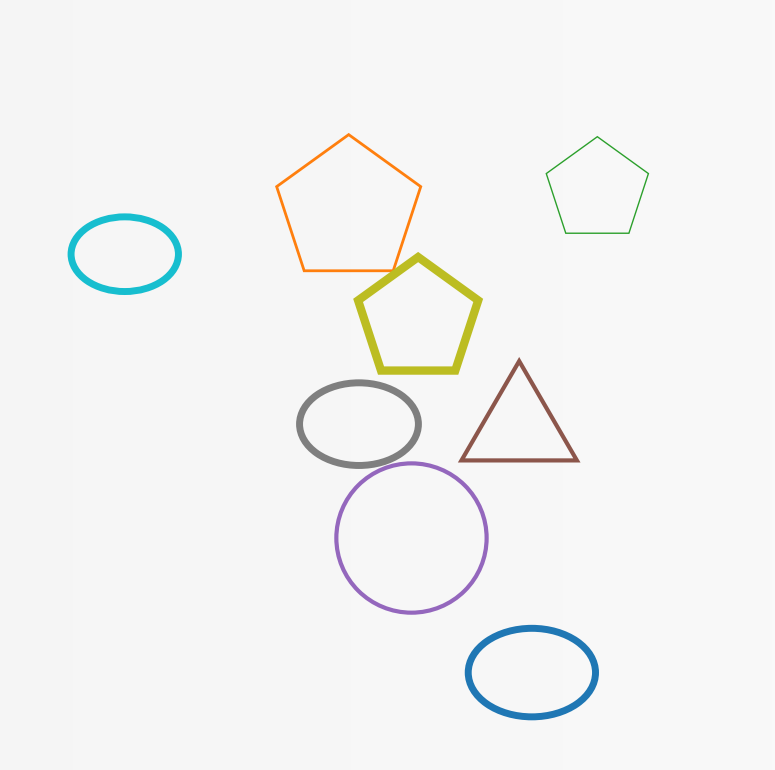[{"shape": "oval", "thickness": 2.5, "radius": 0.41, "center": [0.686, 0.127]}, {"shape": "pentagon", "thickness": 1, "radius": 0.49, "center": [0.45, 0.727]}, {"shape": "pentagon", "thickness": 0.5, "radius": 0.35, "center": [0.771, 0.753]}, {"shape": "circle", "thickness": 1.5, "radius": 0.48, "center": [0.531, 0.301]}, {"shape": "triangle", "thickness": 1.5, "radius": 0.43, "center": [0.67, 0.445]}, {"shape": "oval", "thickness": 2.5, "radius": 0.38, "center": [0.463, 0.449]}, {"shape": "pentagon", "thickness": 3, "radius": 0.41, "center": [0.54, 0.585]}, {"shape": "oval", "thickness": 2.5, "radius": 0.35, "center": [0.161, 0.67]}]